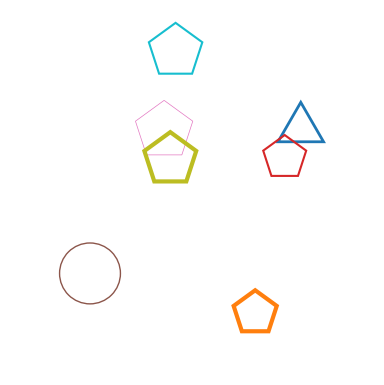[{"shape": "triangle", "thickness": 2, "radius": 0.34, "center": [0.781, 0.666]}, {"shape": "pentagon", "thickness": 3, "radius": 0.29, "center": [0.663, 0.187]}, {"shape": "pentagon", "thickness": 1.5, "radius": 0.29, "center": [0.739, 0.591]}, {"shape": "circle", "thickness": 1, "radius": 0.4, "center": [0.234, 0.29]}, {"shape": "pentagon", "thickness": 0.5, "radius": 0.39, "center": [0.426, 0.661]}, {"shape": "pentagon", "thickness": 3, "radius": 0.35, "center": [0.442, 0.586]}, {"shape": "pentagon", "thickness": 1.5, "radius": 0.36, "center": [0.456, 0.868]}]